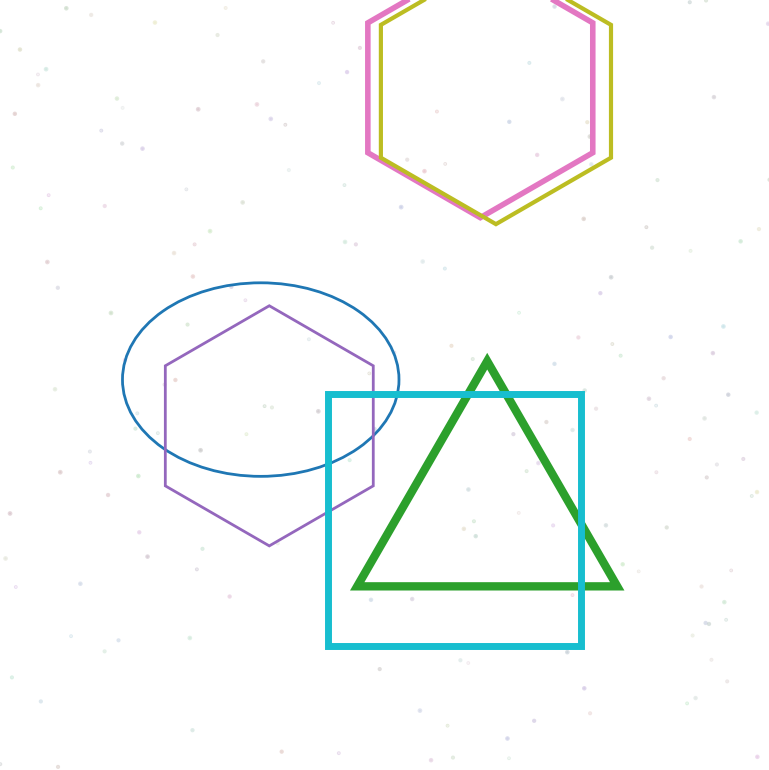[{"shape": "oval", "thickness": 1, "radius": 0.9, "center": [0.339, 0.507]}, {"shape": "triangle", "thickness": 3, "radius": 0.97, "center": [0.633, 0.336]}, {"shape": "hexagon", "thickness": 1, "radius": 0.78, "center": [0.35, 0.447]}, {"shape": "hexagon", "thickness": 2, "radius": 0.84, "center": [0.624, 0.886]}, {"shape": "hexagon", "thickness": 1.5, "radius": 0.86, "center": [0.644, 0.881]}, {"shape": "square", "thickness": 2.5, "radius": 0.82, "center": [0.59, 0.325]}]